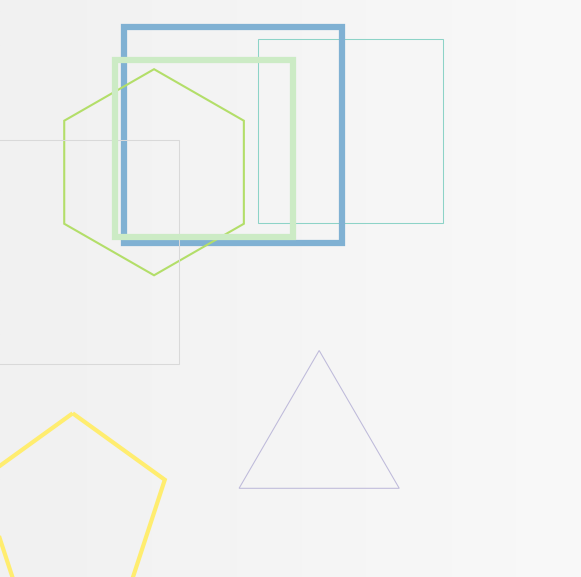[{"shape": "square", "thickness": 0.5, "radius": 0.8, "center": [0.603, 0.773]}, {"shape": "triangle", "thickness": 0.5, "radius": 0.8, "center": [0.549, 0.233]}, {"shape": "square", "thickness": 3, "radius": 0.94, "center": [0.401, 0.766]}, {"shape": "hexagon", "thickness": 1, "radius": 0.89, "center": [0.265, 0.701]}, {"shape": "square", "thickness": 0.5, "radius": 0.97, "center": [0.114, 0.562]}, {"shape": "square", "thickness": 3, "radius": 0.77, "center": [0.35, 0.742]}, {"shape": "pentagon", "thickness": 2, "radius": 0.83, "center": [0.125, 0.117]}]